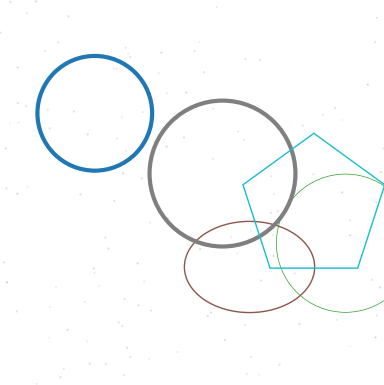[{"shape": "circle", "thickness": 3, "radius": 0.74, "center": [0.246, 0.706]}, {"shape": "circle", "thickness": 0.5, "radius": 0.9, "center": [0.897, 0.368]}, {"shape": "oval", "thickness": 1, "radius": 0.85, "center": [0.648, 0.307]}, {"shape": "circle", "thickness": 3, "radius": 0.95, "center": [0.578, 0.549]}, {"shape": "pentagon", "thickness": 1, "radius": 0.97, "center": [0.815, 0.46]}]